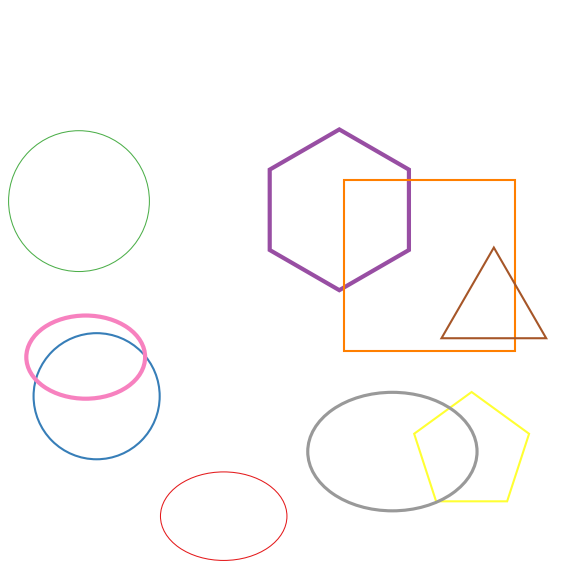[{"shape": "oval", "thickness": 0.5, "radius": 0.55, "center": [0.387, 0.105]}, {"shape": "circle", "thickness": 1, "radius": 0.55, "center": [0.167, 0.313]}, {"shape": "circle", "thickness": 0.5, "radius": 0.61, "center": [0.137, 0.651]}, {"shape": "hexagon", "thickness": 2, "radius": 0.7, "center": [0.588, 0.636]}, {"shape": "square", "thickness": 1, "radius": 0.74, "center": [0.744, 0.54]}, {"shape": "pentagon", "thickness": 1, "radius": 0.52, "center": [0.817, 0.216]}, {"shape": "triangle", "thickness": 1, "radius": 0.52, "center": [0.855, 0.466]}, {"shape": "oval", "thickness": 2, "radius": 0.51, "center": [0.148, 0.381]}, {"shape": "oval", "thickness": 1.5, "radius": 0.73, "center": [0.679, 0.217]}]